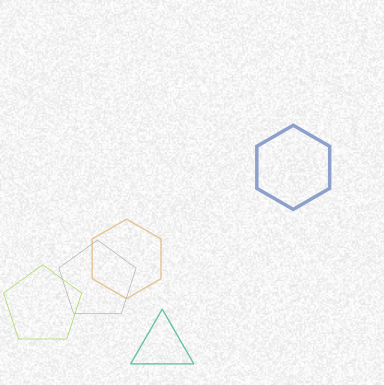[{"shape": "triangle", "thickness": 1, "radius": 0.47, "center": [0.421, 0.102]}, {"shape": "hexagon", "thickness": 2.5, "radius": 0.55, "center": [0.762, 0.565]}, {"shape": "pentagon", "thickness": 0.5, "radius": 0.53, "center": [0.111, 0.206]}, {"shape": "hexagon", "thickness": 1, "radius": 0.52, "center": [0.329, 0.328]}, {"shape": "pentagon", "thickness": 0.5, "radius": 0.53, "center": [0.253, 0.271]}]